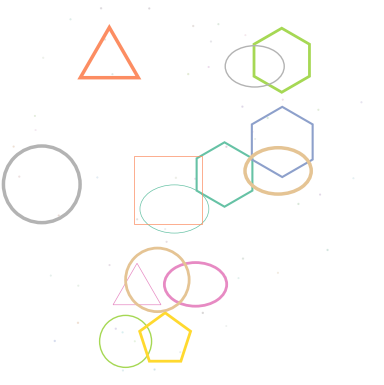[{"shape": "oval", "thickness": 0.5, "radius": 0.45, "center": [0.453, 0.457]}, {"shape": "hexagon", "thickness": 1.5, "radius": 0.42, "center": [0.583, 0.547]}, {"shape": "triangle", "thickness": 2.5, "radius": 0.43, "center": [0.284, 0.842]}, {"shape": "square", "thickness": 0.5, "radius": 0.44, "center": [0.436, 0.506]}, {"shape": "hexagon", "thickness": 1.5, "radius": 0.46, "center": [0.733, 0.631]}, {"shape": "triangle", "thickness": 0.5, "radius": 0.36, "center": [0.356, 0.244]}, {"shape": "oval", "thickness": 2, "radius": 0.4, "center": [0.508, 0.261]}, {"shape": "hexagon", "thickness": 2, "radius": 0.42, "center": [0.732, 0.844]}, {"shape": "circle", "thickness": 1, "radius": 0.34, "center": [0.326, 0.113]}, {"shape": "pentagon", "thickness": 2, "radius": 0.35, "center": [0.429, 0.118]}, {"shape": "oval", "thickness": 2.5, "radius": 0.43, "center": [0.722, 0.556]}, {"shape": "circle", "thickness": 2, "radius": 0.41, "center": [0.409, 0.273]}, {"shape": "circle", "thickness": 2.5, "radius": 0.5, "center": [0.108, 0.521]}, {"shape": "oval", "thickness": 1, "radius": 0.38, "center": [0.662, 0.828]}]